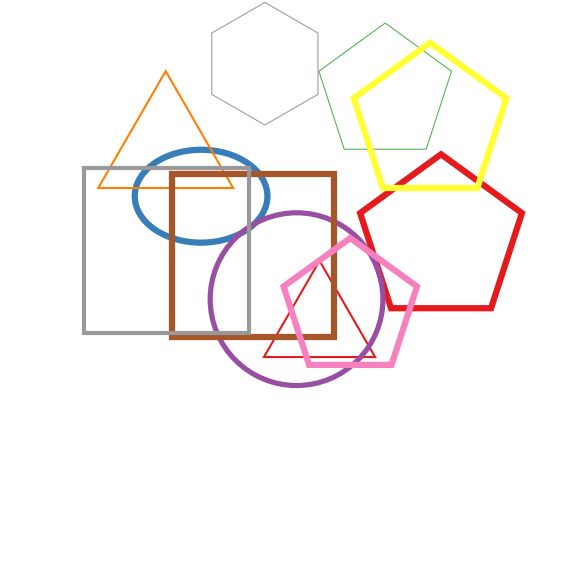[{"shape": "triangle", "thickness": 1, "radius": 0.56, "center": [0.553, 0.436]}, {"shape": "pentagon", "thickness": 3, "radius": 0.74, "center": [0.764, 0.585]}, {"shape": "oval", "thickness": 3, "radius": 0.57, "center": [0.348, 0.659]}, {"shape": "pentagon", "thickness": 0.5, "radius": 0.6, "center": [0.667, 0.838]}, {"shape": "circle", "thickness": 2.5, "radius": 0.75, "center": [0.514, 0.481]}, {"shape": "triangle", "thickness": 1, "radius": 0.67, "center": [0.287, 0.741]}, {"shape": "pentagon", "thickness": 3, "radius": 0.7, "center": [0.745, 0.786]}, {"shape": "square", "thickness": 3, "radius": 0.7, "center": [0.439, 0.557]}, {"shape": "pentagon", "thickness": 3, "radius": 0.61, "center": [0.607, 0.466]}, {"shape": "square", "thickness": 2, "radius": 0.71, "center": [0.288, 0.566]}, {"shape": "hexagon", "thickness": 0.5, "radius": 0.53, "center": [0.459, 0.889]}]